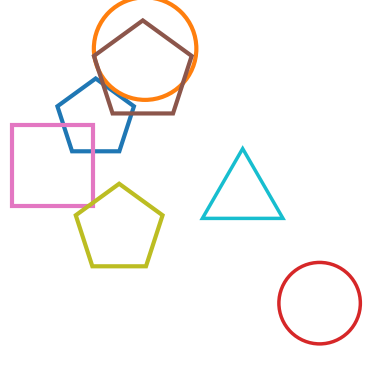[{"shape": "pentagon", "thickness": 3, "radius": 0.52, "center": [0.249, 0.692]}, {"shape": "circle", "thickness": 3, "radius": 0.67, "center": [0.377, 0.874]}, {"shape": "circle", "thickness": 2.5, "radius": 0.53, "center": [0.83, 0.213]}, {"shape": "pentagon", "thickness": 3, "radius": 0.67, "center": [0.371, 0.813]}, {"shape": "square", "thickness": 3, "radius": 0.53, "center": [0.137, 0.57]}, {"shape": "pentagon", "thickness": 3, "radius": 0.59, "center": [0.31, 0.404]}, {"shape": "triangle", "thickness": 2.5, "radius": 0.6, "center": [0.63, 0.493]}]